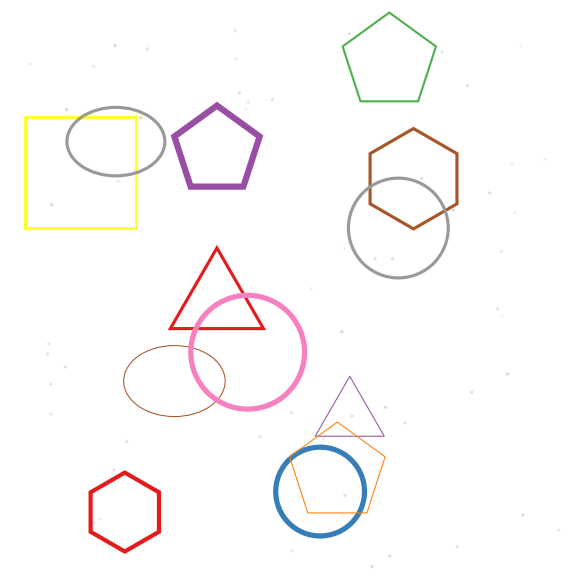[{"shape": "triangle", "thickness": 1.5, "radius": 0.47, "center": [0.376, 0.477]}, {"shape": "hexagon", "thickness": 2, "radius": 0.34, "center": [0.216, 0.112]}, {"shape": "circle", "thickness": 2.5, "radius": 0.38, "center": [0.554, 0.148]}, {"shape": "pentagon", "thickness": 1, "radius": 0.42, "center": [0.674, 0.892]}, {"shape": "triangle", "thickness": 0.5, "radius": 0.35, "center": [0.606, 0.278]}, {"shape": "pentagon", "thickness": 3, "radius": 0.39, "center": [0.376, 0.739]}, {"shape": "pentagon", "thickness": 0.5, "radius": 0.43, "center": [0.584, 0.181]}, {"shape": "square", "thickness": 1.5, "radius": 0.48, "center": [0.139, 0.701]}, {"shape": "oval", "thickness": 0.5, "radius": 0.44, "center": [0.302, 0.339]}, {"shape": "hexagon", "thickness": 1.5, "radius": 0.43, "center": [0.716, 0.69]}, {"shape": "circle", "thickness": 2.5, "radius": 0.49, "center": [0.429, 0.389]}, {"shape": "oval", "thickness": 1.5, "radius": 0.42, "center": [0.201, 0.754]}, {"shape": "circle", "thickness": 1.5, "radius": 0.43, "center": [0.69, 0.604]}]